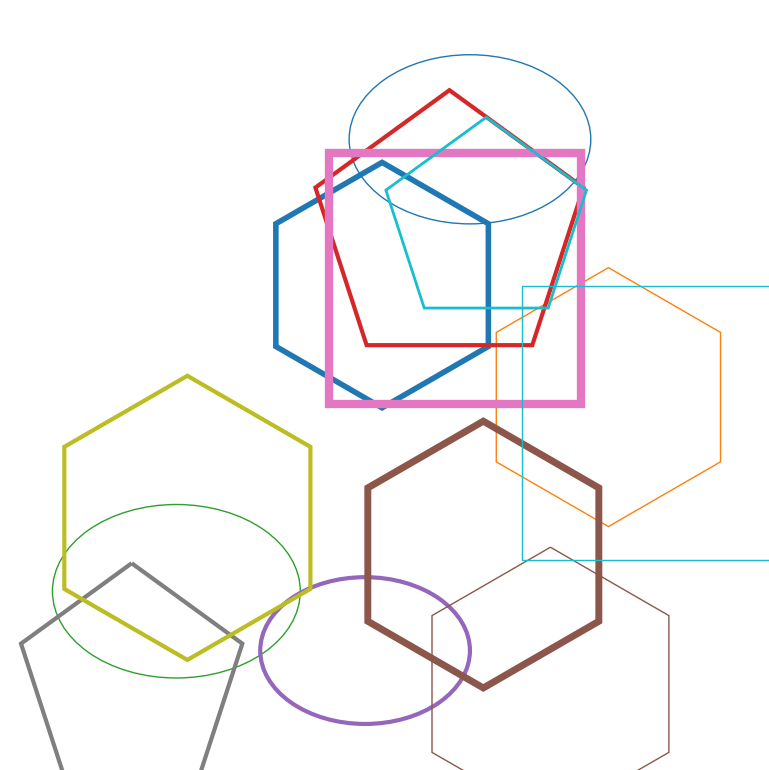[{"shape": "hexagon", "thickness": 2, "radius": 0.8, "center": [0.496, 0.63]}, {"shape": "oval", "thickness": 0.5, "radius": 0.78, "center": [0.61, 0.819]}, {"shape": "hexagon", "thickness": 0.5, "radius": 0.84, "center": [0.79, 0.484]}, {"shape": "oval", "thickness": 0.5, "radius": 0.8, "center": [0.229, 0.232]}, {"shape": "pentagon", "thickness": 1.5, "radius": 0.92, "center": [0.584, 0.7]}, {"shape": "oval", "thickness": 1.5, "radius": 0.68, "center": [0.474, 0.155]}, {"shape": "hexagon", "thickness": 0.5, "radius": 0.89, "center": [0.715, 0.112]}, {"shape": "hexagon", "thickness": 2.5, "radius": 0.87, "center": [0.628, 0.28]}, {"shape": "square", "thickness": 3, "radius": 0.82, "center": [0.591, 0.639]}, {"shape": "pentagon", "thickness": 1.5, "radius": 0.76, "center": [0.171, 0.117]}, {"shape": "hexagon", "thickness": 1.5, "radius": 0.92, "center": [0.243, 0.327]}, {"shape": "pentagon", "thickness": 1, "radius": 0.68, "center": [0.631, 0.711]}, {"shape": "square", "thickness": 0.5, "radius": 0.89, "center": [0.856, 0.45]}]